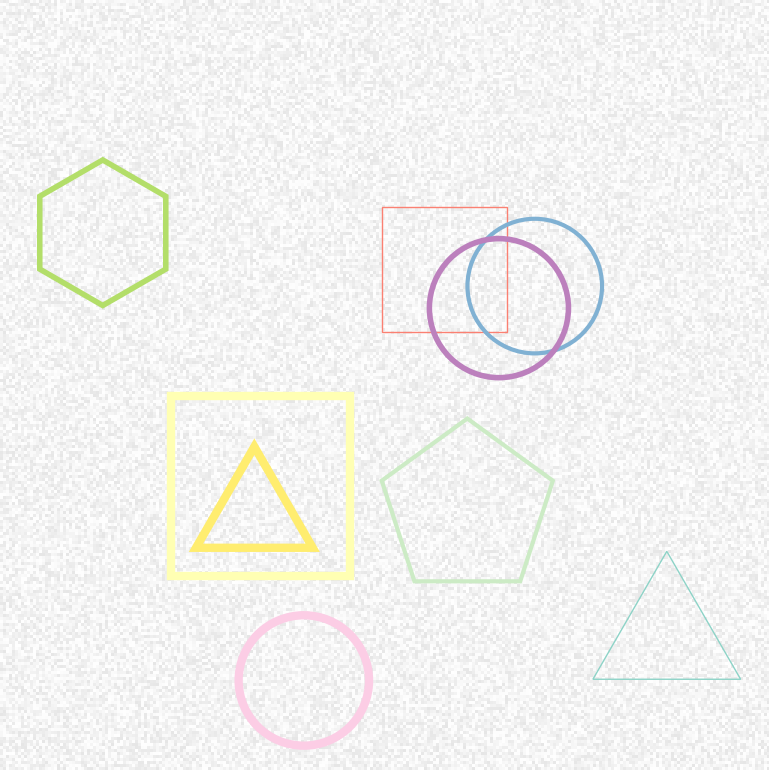[{"shape": "triangle", "thickness": 0.5, "radius": 0.55, "center": [0.866, 0.173]}, {"shape": "square", "thickness": 3, "radius": 0.58, "center": [0.338, 0.368]}, {"shape": "square", "thickness": 0.5, "radius": 0.4, "center": [0.578, 0.65]}, {"shape": "circle", "thickness": 1.5, "radius": 0.44, "center": [0.694, 0.628]}, {"shape": "hexagon", "thickness": 2, "radius": 0.47, "center": [0.133, 0.698]}, {"shape": "circle", "thickness": 3, "radius": 0.42, "center": [0.395, 0.116]}, {"shape": "circle", "thickness": 2, "radius": 0.45, "center": [0.648, 0.6]}, {"shape": "pentagon", "thickness": 1.5, "radius": 0.58, "center": [0.607, 0.34]}, {"shape": "triangle", "thickness": 3, "radius": 0.44, "center": [0.33, 0.332]}]